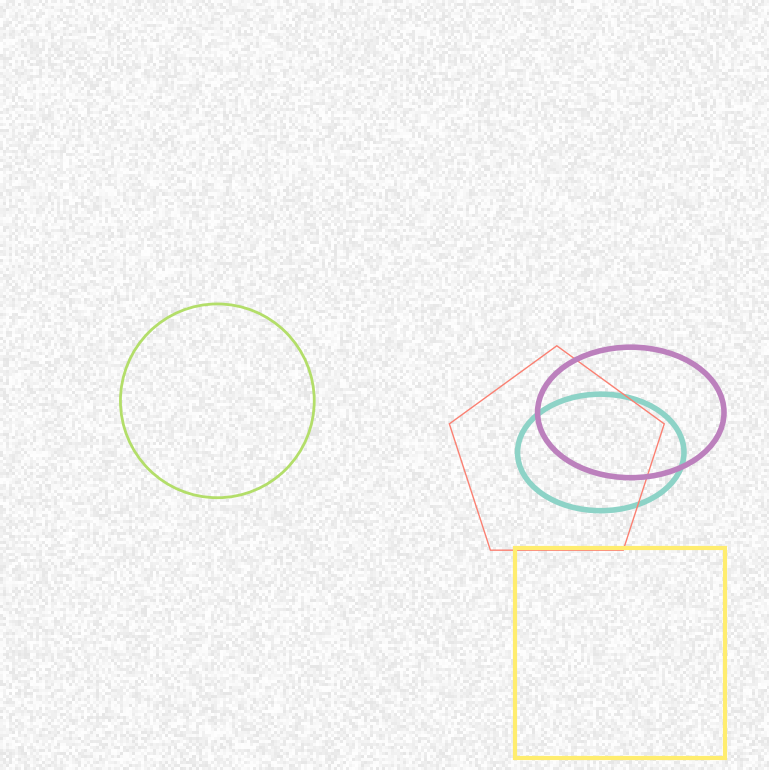[{"shape": "oval", "thickness": 2, "radius": 0.54, "center": [0.78, 0.412]}, {"shape": "pentagon", "thickness": 0.5, "radius": 0.73, "center": [0.723, 0.404]}, {"shape": "circle", "thickness": 1, "radius": 0.63, "center": [0.282, 0.479]}, {"shape": "oval", "thickness": 2, "radius": 0.61, "center": [0.819, 0.464]}, {"shape": "square", "thickness": 1.5, "radius": 0.68, "center": [0.805, 0.152]}]